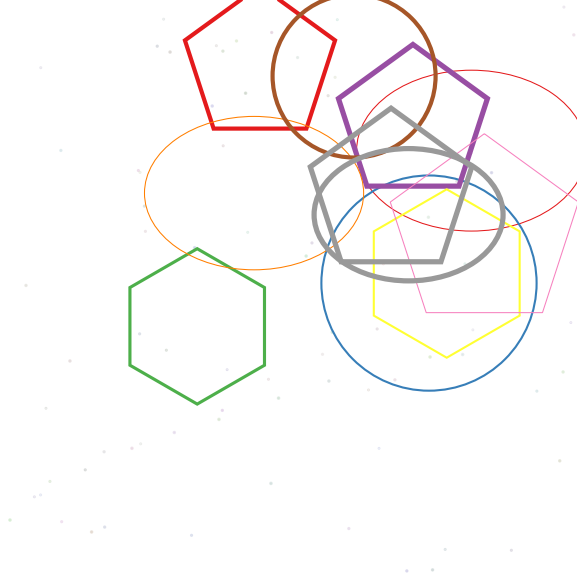[{"shape": "oval", "thickness": 0.5, "radius": 0.99, "center": [0.816, 0.738]}, {"shape": "pentagon", "thickness": 2, "radius": 0.68, "center": [0.45, 0.887]}, {"shape": "circle", "thickness": 1, "radius": 0.93, "center": [0.743, 0.509]}, {"shape": "hexagon", "thickness": 1.5, "radius": 0.67, "center": [0.341, 0.434]}, {"shape": "pentagon", "thickness": 2.5, "radius": 0.68, "center": [0.715, 0.787]}, {"shape": "oval", "thickness": 0.5, "radius": 0.95, "center": [0.44, 0.665]}, {"shape": "hexagon", "thickness": 1, "radius": 0.73, "center": [0.774, 0.526]}, {"shape": "circle", "thickness": 2, "radius": 0.71, "center": [0.613, 0.868]}, {"shape": "pentagon", "thickness": 0.5, "radius": 0.86, "center": [0.839, 0.596]}, {"shape": "oval", "thickness": 2.5, "radius": 0.82, "center": [0.707, 0.627]}, {"shape": "pentagon", "thickness": 2.5, "radius": 0.74, "center": [0.677, 0.665]}]